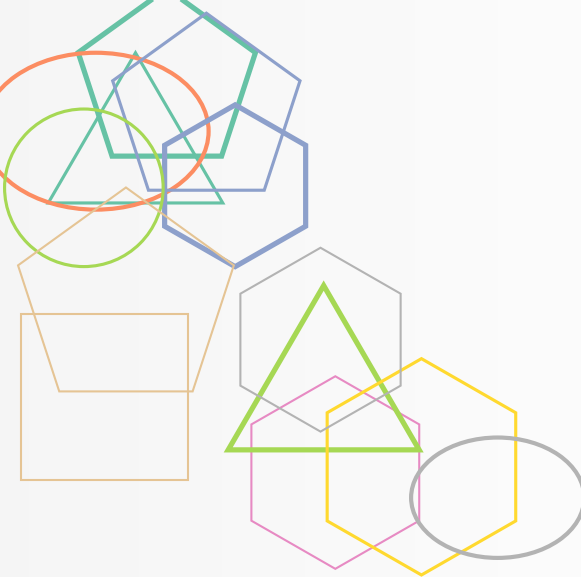[{"shape": "triangle", "thickness": 1.5, "radius": 0.87, "center": [0.233, 0.734]}, {"shape": "pentagon", "thickness": 2.5, "radius": 0.8, "center": [0.287, 0.858]}, {"shape": "oval", "thickness": 2, "radius": 0.97, "center": [0.165, 0.772]}, {"shape": "pentagon", "thickness": 1.5, "radius": 0.85, "center": [0.355, 0.807]}, {"shape": "hexagon", "thickness": 2.5, "radius": 0.7, "center": [0.405, 0.677]}, {"shape": "hexagon", "thickness": 1, "radius": 0.83, "center": [0.577, 0.181]}, {"shape": "circle", "thickness": 1.5, "radius": 0.68, "center": [0.144, 0.674]}, {"shape": "triangle", "thickness": 2.5, "radius": 0.95, "center": [0.557, 0.315]}, {"shape": "hexagon", "thickness": 1.5, "radius": 0.94, "center": [0.725, 0.191]}, {"shape": "pentagon", "thickness": 1, "radius": 0.98, "center": [0.217, 0.479]}, {"shape": "square", "thickness": 1, "radius": 0.72, "center": [0.18, 0.312]}, {"shape": "hexagon", "thickness": 1, "radius": 0.8, "center": [0.551, 0.411]}, {"shape": "oval", "thickness": 2, "radius": 0.74, "center": [0.856, 0.137]}]